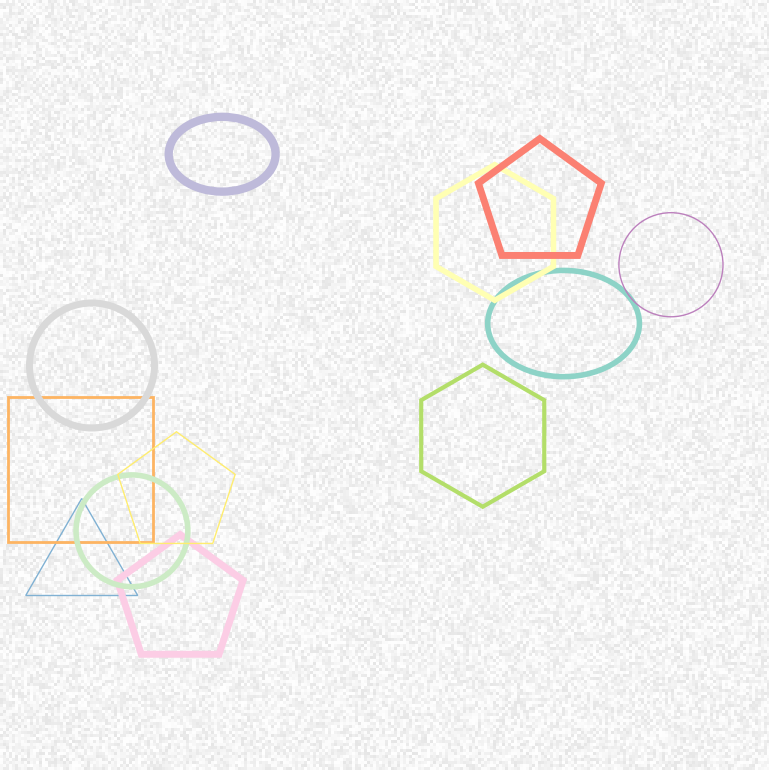[{"shape": "oval", "thickness": 2, "radius": 0.49, "center": [0.732, 0.58]}, {"shape": "hexagon", "thickness": 2, "radius": 0.44, "center": [0.643, 0.698]}, {"shape": "oval", "thickness": 3, "radius": 0.35, "center": [0.289, 0.8]}, {"shape": "pentagon", "thickness": 2.5, "radius": 0.42, "center": [0.701, 0.736]}, {"shape": "triangle", "thickness": 0.5, "radius": 0.42, "center": [0.106, 0.269]}, {"shape": "square", "thickness": 1, "radius": 0.47, "center": [0.104, 0.391]}, {"shape": "hexagon", "thickness": 1.5, "radius": 0.46, "center": [0.627, 0.434]}, {"shape": "pentagon", "thickness": 2.5, "radius": 0.43, "center": [0.234, 0.22]}, {"shape": "circle", "thickness": 2.5, "radius": 0.41, "center": [0.119, 0.525]}, {"shape": "circle", "thickness": 0.5, "radius": 0.34, "center": [0.871, 0.656]}, {"shape": "circle", "thickness": 2, "radius": 0.36, "center": [0.171, 0.311]}, {"shape": "pentagon", "thickness": 0.5, "radius": 0.4, "center": [0.229, 0.359]}]